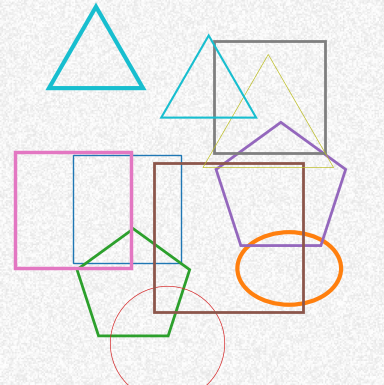[{"shape": "square", "thickness": 1, "radius": 0.7, "center": [0.33, 0.456]}, {"shape": "oval", "thickness": 3, "radius": 0.67, "center": [0.751, 0.303]}, {"shape": "pentagon", "thickness": 2, "radius": 0.77, "center": [0.346, 0.252]}, {"shape": "circle", "thickness": 0.5, "radius": 0.74, "center": [0.435, 0.108]}, {"shape": "pentagon", "thickness": 2, "radius": 0.88, "center": [0.73, 0.505]}, {"shape": "square", "thickness": 2, "radius": 0.97, "center": [0.594, 0.384]}, {"shape": "square", "thickness": 2.5, "radius": 0.76, "center": [0.19, 0.454]}, {"shape": "square", "thickness": 2, "radius": 0.72, "center": [0.7, 0.748]}, {"shape": "triangle", "thickness": 0.5, "radius": 0.98, "center": [0.697, 0.663]}, {"shape": "triangle", "thickness": 3, "radius": 0.7, "center": [0.249, 0.842]}, {"shape": "triangle", "thickness": 1.5, "radius": 0.71, "center": [0.542, 0.766]}]